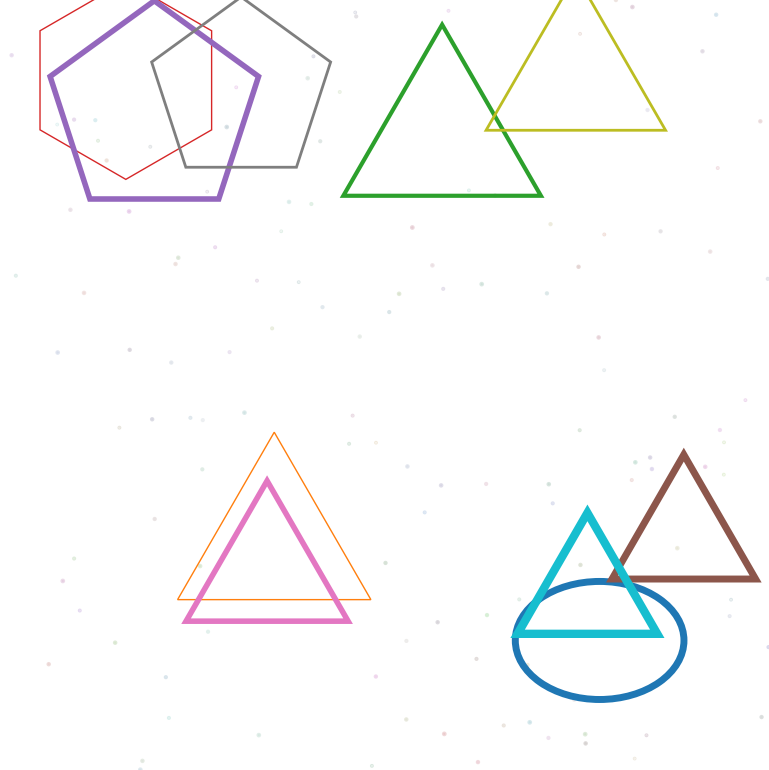[{"shape": "oval", "thickness": 2.5, "radius": 0.55, "center": [0.779, 0.168]}, {"shape": "triangle", "thickness": 0.5, "radius": 0.72, "center": [0.356, 0.294]}, {"shape": "triangle", "thickness": 1.5, "radius": 0.74, "center": [0.574, 0.82]}, {"shape": "hexagon", "thickness": 0.5, "radius": 0.64, "center": [0.163, 0.896]}, {"shape": "pentagon", "thickness": 2, "radius": 0.71, "center": [0.2, 0.857]}, {"shape": "triangle", "thickness": 2.5, "radius": 0.54, "center": [0.888, 0.302]}, {"shape": "triangle", "thickness": 2, "radius": 0.61, "center": [0.347, 0.254]}, {"shape": "pentagon", "thickness": 1, "radius": 0.61, "center": [0.313, 0.882]}, {"shape": "triangle", "thickness": 1, "radius": 0.67, "center": [0.748, 0.898]}, {"shape": "triangle", "thickness": 3, "radius": 0.52, "center": [0.763, 0.229]}]